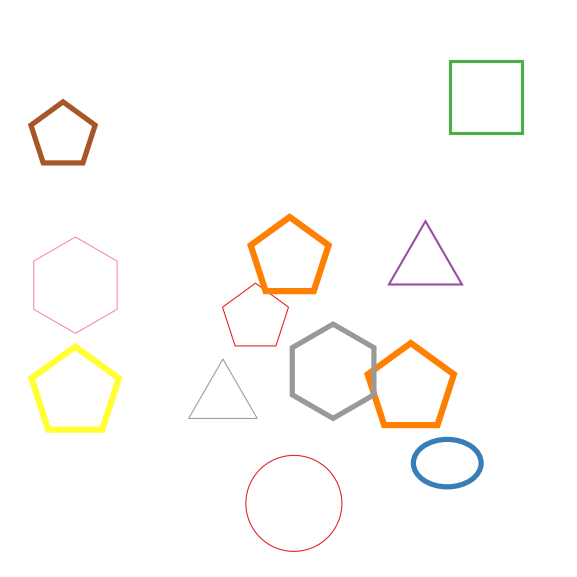[{"shape": "pentagon", "thickness": 0.5, "radius": 0.3, "center": [0.442, 0.449]}, {"shape": "circle", "thickness": 0.5, "radius": 0.42, "center": [0.509, 0.127]}, {"shape": "oval", "thickness": 2.5, "radius": 0.29, "center": [0.774, 0.197]}, {"shape": "square", "thickness": 1.5, "radius": 0.31, "center": [0.841, 0.831]}, {"shape": "triangle", "thickness": 1, "radius": 0.37, "center": [0.737, 0.543]}, {"shape": "pentagon", "thickness": 3, "radius": 0.39, "center": [0.711, 0.327]}, {"shape": "pentagon", "thickness": 3, "radius": 0.35, "center": [0.502, 0.552]}, {"shape": "pentagon", "thickness": 3, "radius": 0.4, "center": [0.13, 0.319]}, {"shape": "pentagon", "thickness": 2.5, "radius": 0.29, "center": [0.109, 0.764]}, {"shape": "hexagon", "thickness": 0.5, "radius": 0.42, "center": [0.131, 0.505]}, {"shape": "triangle", "thickness": 0.5, "radius": 0.34, "center": [0.386, 0.309]}, {"shape": "hexagon", "thickness": 2.5, "radius": 0.41, "center": [0.577, 0.356]}]